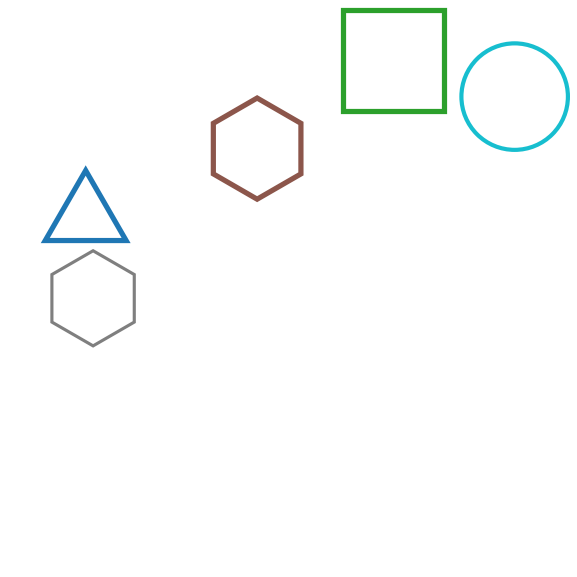[{"shape": "triangle", "thickness": 2.5, "radius": 0.4, "center": [0.148, 0.623]}, {"shape": "square", "thickness": 2.5, "radius": 0.43, "center": [0.681, 0.894]}, {"shape": "hexagon", "thickness": 2.5, "radius": 0.44, "center": [0.445, 0.742]}, {"shape": "hexagon", "thickness": 1.5, "radius": 0.41, "center": [0.161, 0.483]}, {"shape": "circle", "thickness": 2, "radius": 0.46, "center": [0.891, 0.832]}]